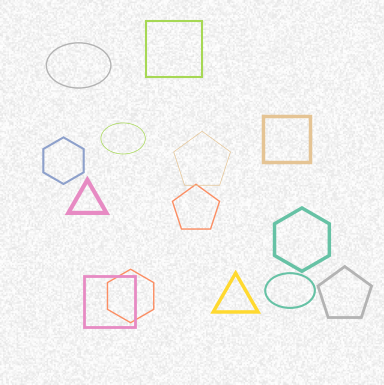[{"shape": "hexagon", "thickness": 2.5, "radius": 0.41, "center": [0.784, 0.378]}, {"shape": "oval", "thickness": 1.5, "radius": 0.32, "center": [0.753, 0.245]}, {"shape": "hexagon", "thickness": 1, "radius": 0.35, "center": [0.339, 0.231]}, {"shape": "pentagon", "thickness": 1, "radius": 0.32, "center": [0.509, 0.457]}, {"shape": "hexagon", "thickness": 1.5, "radius": 0.3, "center": [0.165, 0.583]}, {"shape": "square", "thickness": 2, "radius": 0.33, "center": [0.284, 0.217]}, {"shape": "triangle", "thickness": 3, "radius": 0.29, "center": [0.227, 0.476]}, {"shape": "square", "thickness": 1.5, "radius": 0.36, "center": [0.451, 0.872]}, {"shape": "oval", "thickness": 0.5, "radius": 0.29, "center": [0.32, 0.64]}, {"shape": "triangle", "thickness": 2.5, "radius": 0.34, "center": [0.612, 0.223]}, {"shape": "pentagon", "thickness": 0.5, "radius": 0.39, "center": [0.525, 0.582]}, {"shape": "square", "thickness": 2.5, "radius": 0.3, "center": [0.744, 0.639]}, {"shape": "pentagon", "thickness": 2, "radius": 0.37, "center": [0.896, 0.235]}, {"shape": "oval", "thickness": 1, "radius": 0.42, "center": [0.204, 0.83]}]